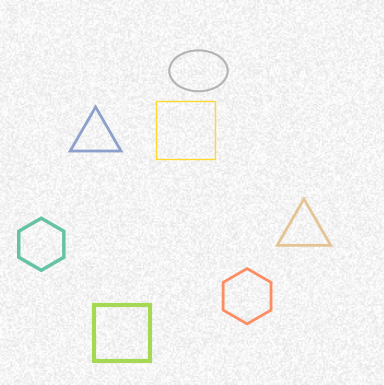[{"shape": "hexagon", "thickness": 2.5, "radius": 0.34, "center": [0.107, 0.366]}, {"shape": "hexagon", "thickness": 2, "radius": 0.36, "center": [0.642, 0.231]}, {"shape": "triangle", "thickness": 2, "radius": 0.38, "center": [0.248, 0.646]}, {"shape": "square", "thickness": 3, "radius": 0.36, "center": [0.316, 0.136]}, {"shape": "square", "thickness": 1, "radius": 0.38, "center": [0.482, 0.662]}, {"shape": "triangle", "thickness": 2, "radius": 0.4, "center": [0.789, 0.403]}, {"shape": "oval", "thickness": 1.5, "radius": 0.38, "center": [0.516, 0.816]}]